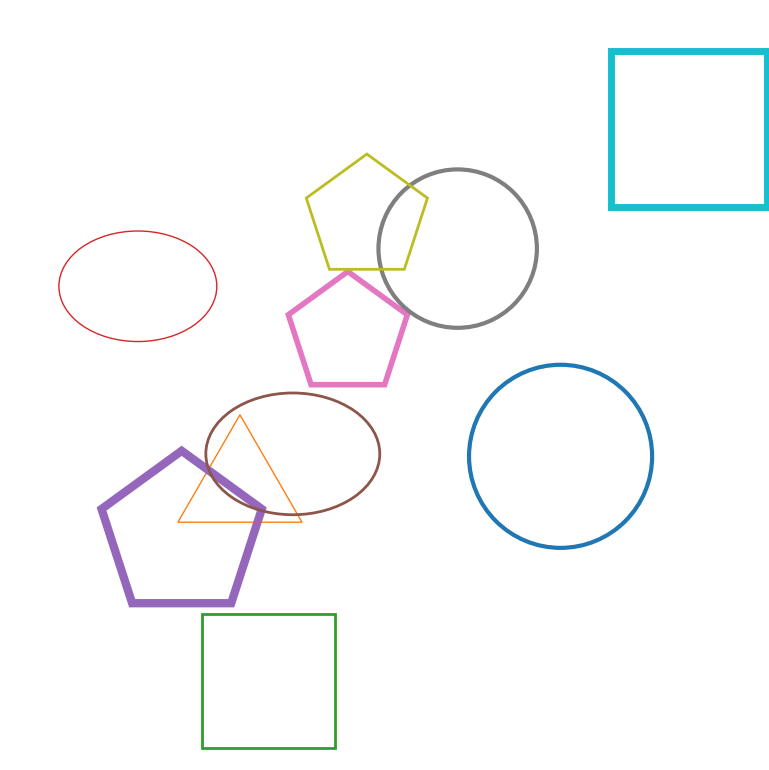[{"shape": "circle", "thickness": 1.5, "radius": 0.59, "center": [0.728, 0.407]}, {"shape": "triangle", "thickness": 0.5, "radius": 0.47, "center": [0.312, 0.368]}, {"shape": "square", "thickness": 1, "radius": 0.43, "center": [0.349, 0.116]}, {"shape": "oval", "thickness": 0.5, "radius": 0.51, "center": [0.179, 0.628]}, {"shape": "pentagon", "thickness": 3, "radius": 0.55, "center": [0.236, 0.305]}, {"shape": "oval", "thickness": 1, "radius": 0.56, "center": [0.38, 0.411]}, {"shape": "pentagon", "thickness": 2, "radius": 0.41, "center": [0.452, 0.566]}, {"shape": "circle", "thickness": 1.5, "radius": 0.51, "center": [0.594, 0.677]}, {"shape": "pentagon", "thickness": 1, "radius": 0.41, "center": [0.476, 0.717]}, {"shape": "square", "thickness": 2.5, "radius": 0.51, "center": [0.895, 0.832]}]